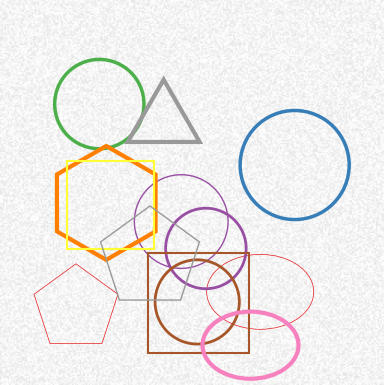[{"shape": "oval", "thickness": 0.5, "radius": 0.7, "center": [0.676, 0.242]}, {"shape": "pentagon", "thickness": 0.5, "radius": 0.57, "center": [0.197, 0.2]}, {"shape": "circle", "thickness": 2.5, "radius": 0.71, "center": [0.765, 0.571]}, {"shape": "circle", "thickness": 2.5, "radius": 0.58, "center": [0.258, 0.73]}, {"shape": "circle", "thickness": 2, "radius": 0.52, "center": [0.535, 0.355]}, {"shape": "circle", "thickness": 1, "radius": 0.61, "center": [0.471, 0.425]}, {"shape": "hexagon", "thickness": 3, "radius": 0.74, "center": [0.276, 0.473]}, {"shape": "square", "thickness": 1.5, "radius": 0.57, "center": [0.286, 0.468]}, {"shape": "circle", "thickness": 2, "radius": 0.55, "center": [0.512, 0.216]}, {"shape": "square", "thickness": 1.5, "radius": 0.65, "center": [0.516, 0.213]}, {"shape": "oval", "thickness": 3, "radius": 0.62, "center": [0.651, 0.103]}, {"shape": "pentagon", "thickness": 1, "radius": 0.68, "center": [0.39, 0.33]}, {"shape": "triangle", "thickness": 3, "radius": 0.54, "center": [0.425, 0.685]}]